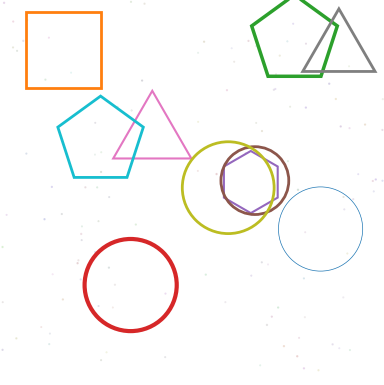[{"shape": "circle", "thickness": 0.5, "radius": 0.55, "center": [0.833, 0.405]}, {"shape": "square", "thickness": 2, "radius": 0.49, "center": [0.165, 0.87]}, {"shape": "pentagon", "thickness": 2.5, "radius": 0.58, "center": [0.765, 0.896]}, {"shape": "circle", "thickness": 3, "radius": 0.6, "center": [0.339, 0.26]}, {"shape": "hexagon", "thickness": 1.5, "radius": 0.4, "center": [0.651, 0.527]}, {"shape": "circle", "thickness": 2, "radius": 0.44, "center": [0.662, 0.531]}, {"shape": "triangle", "thickness": 1.5, "radius": 0.59, "center": [0.396, 0.647]}, {"shape": "triangle", "thickness": 2, "radius": 0.54, "center": [0.88, 0.869]}, {"shape": "circle", "thickness": 2, "radius": 0.6, "center": [0.593, 0.513]}, {"shape": "pentagon", "thickness": 2, "radius": 0.58, "center": [0.261, 0.634]}]